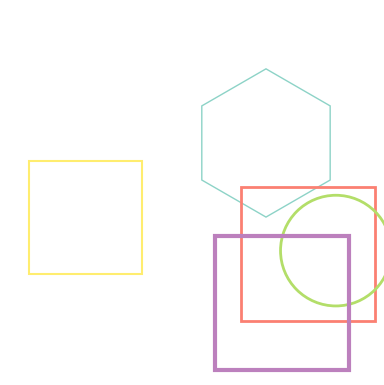[{"shape": "hexagon", "thickness": 1, "radius": 0.96, "center": [0.691, 0.629]}, {"shape": "square", "thickness": 2, "radius": 0.87, "center": [0.8, 0.34]}, {"shape": "circle", "thickness": 2, "radius": 0.72, "center": [0.872, 0.349]}, {"shape": "square", "thickness": 3, "radius": 0.87, "center": [0.733, 0.214]}, {"shape": "square", "thickness": 1.5, "radius": 0.73, "center": [0.221, 0.434]}]